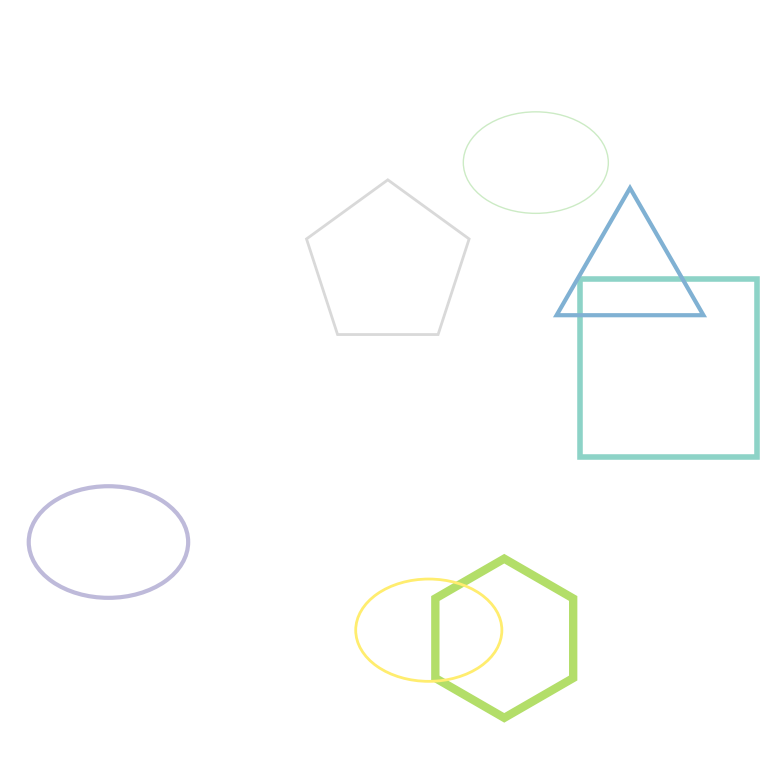[{"shape": "square", "thickness": 2, "radius": 0.58, "center": [0.868, 0.522]}, {"shape": "oval", "thickness": 1.5, "radius": 0.52, "center": [0.141, 0.296]}, {"shape": "triangle", "thickness": 1.5, "radius": 0.55, "center": [0.818, 0.646]}, {"shape": "hexagon", "thickness": 3, "radius": 0.52, "center": [0.655, 0.171]}, {"shape": "pentagon", "thickness": 1, "radius": 0.56, "center": [0.504, 0.655]}, {"shape": "oval", "thickness": 0.5, "radius": 0.47, "center": [0.696, 0.789]}, {"shape": "oval", "thickness": 1, "radius": 0.47, "center": [0.557, 0.182]}]